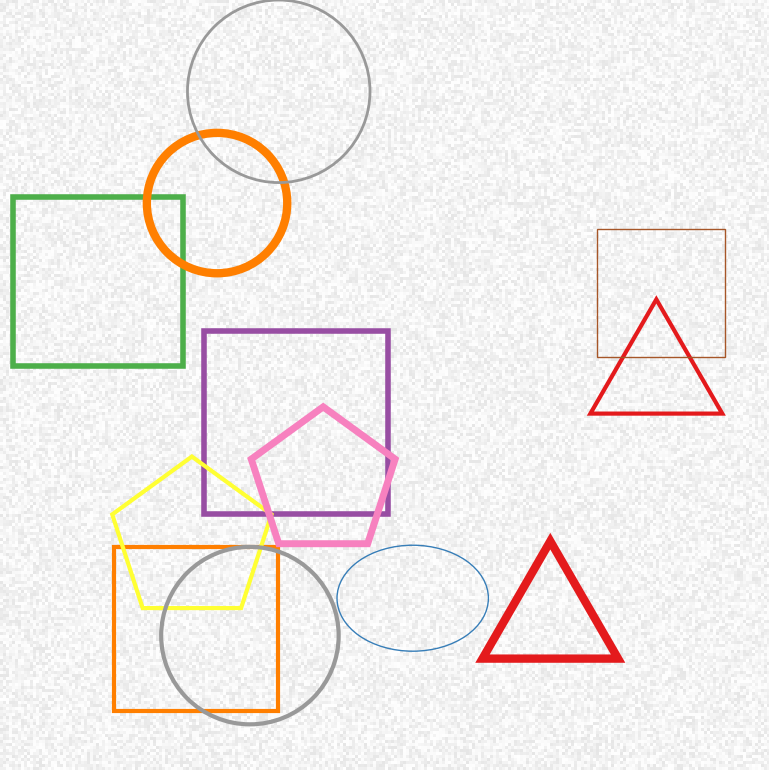[{"shape": "triangle", "thickness": 3, "radius": 0.51, "center": [0.715, 0.195]}, {"shape": "triangle", "thickness": 1.5, "radius": 0.49, "center": [0.852, 0.512]}, {"shape": "oval", "thickness": 0.5, "radius": 0.49, "center": [0.536, 0.223]}, {"shape": "square", "thickness": 2, "radius": 0.55, "center": [0.128, 0.634]}, {"shape": "square", "thickness": 2, "radius": 0.6, "center": [0.384, 0.452]}, {"shape": "square", "thickness": 1.5, "radius": 0.53, "center": [0.255, 0.183]}, {"shape": "circle", "thickness": 3, "radius": 0.46, "center": [0.282, 0.736]}, {"shape": "pentagon", "thickness": 1.5, "radius": 0.54, "center": [0.249, 0.298]}, {"shape": "square", "thickness": 0.5, "radius": 0.42, "center": [0.858, 0.619]}, {"shape": "pentagon", "thickness": 2.5, "radius": 0.49, "center": [0.42, 0.373]}, {"shape": "circle", "thickness": 1, "radius": 0.59, "center": [0.362, 0.881]}, {"shape": "circle", "thickness": 1.5, "radius": 0.58, "center": [0.325, 0.175]}]